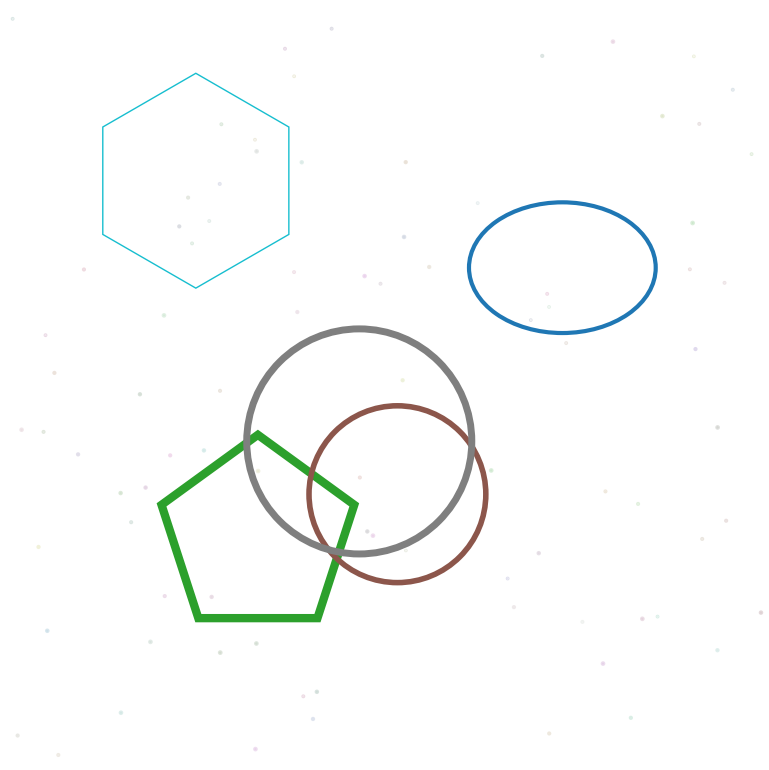[{"shape": "oval", "thickness": 1.5, "radius": 0.61, "center": [0.73, 0.652]}, {"shape": "pentagon", "thickness": 3, "radius": 0.66, "center": [0.335, 0.304]}, {"shape": "circle", "thickness": 2, "radius": 0.57, "center": [0.516, 0.358]}, {"shape": "circle", "thickness": 2.5, "radius": 0.73, "center": [0.467, 0.427]}, {"shape": "hexagon", "thickness": 0.5, "radius": 0.7, "center": [0.254, 0.765]}]